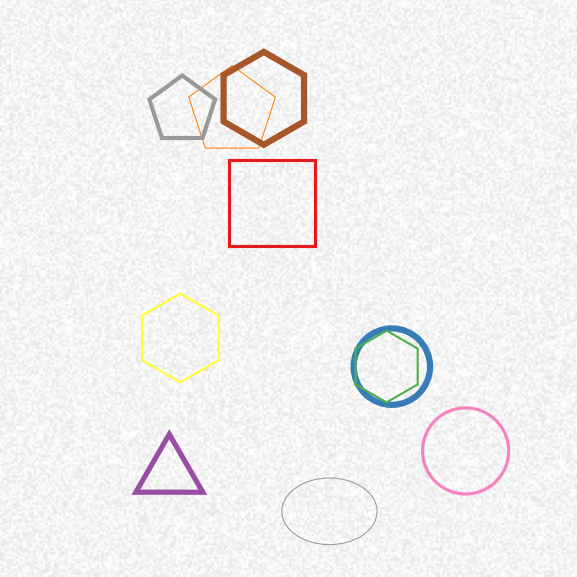[{"shape": "square", "thickness": 1.5, "radius": 0.37, "center": [0.471, 0.648]}, {"shape": "circle", "thickness": 3, "radius": 0.33, "center": [0.679, 0.364]}, {"shape": "hexagon", "thickness": 1, "radius": 0.31, "center": [0.669, 0.364]}, {"shape": "triangle", "thickness": 2.5, "radius": 0.33, "center": [0.293, 0.18]}, {"shape": "pentagon", "thickness": 0.5, "radius": 0.39, "center": [0.402, 0.807]}, {"shape": "hexagon", "thickness": 1, "radius": 0.38, "center": [0.312, 0.414]}, {"shape": "hexagon", "thickness": 3, "radius": 0.4, "center": [0.457, 0.829]}, {"shape": "circle", "thickness": 1.5, "radius": 0.37, "center": [0.806, 0.218]}, {"shape": "pentagon", "thickness": 2, "radius": 0.3, "center": [0.316, 0.809]}, {"shape": "oval", "thickness": 0.5, "radius": 0.41, "center": [0.57, 0.114]}]